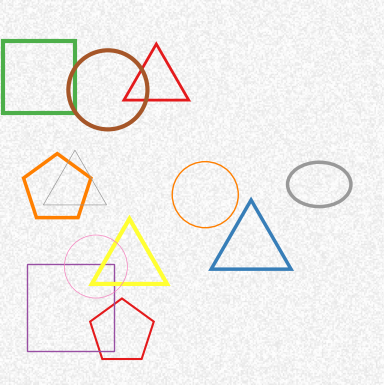[{"shape": "pentagon", "thickness": 1.5, "radius": 0.43, "center": [0.317, 0.138]}, {"shape": "triangle", "thickness": 2, "radius": 0.49, "center": [0.406, 0.789]}, {"shape": "triangle", "thickness": 2.5, "radius": 0.6, "center": [0.652, 0.361]}, {"shape": "square", "thickness": 3, "radius": 0.46, "center": [0.101, 0.8]}, {"shape": "square", "thickness": 1, "radius": 0.57, "center": [0.183, 0.2]}, {"shape": "pentagon", "thickness": 2.5, "radius": 0.46, "center": [0.149, 0.509]}, {"shape": "circle", "thickness": 1, "radius": 0.43, "center": [0.533, 0.494]}, {"shape": "triangle", "thickness": 3, "radius": 0.56, "center": [0.336, 0.319]}, {"shape": "circle", "thickness": 3, "radius": 0.51, "center": [0.28, 0.767]}, {"shape": "circle", "thickness": 0.5, "radius": 0.41, "center": [0.249, 0.308]}, {"shape": "triangle", "thickness": 0.5, "radius": 0.47, "center": [0.195, 0.515]}, {"shape": "oval", "thickness": 2.5, "radius": 0.41, "center": [0.829, 0.521]}]